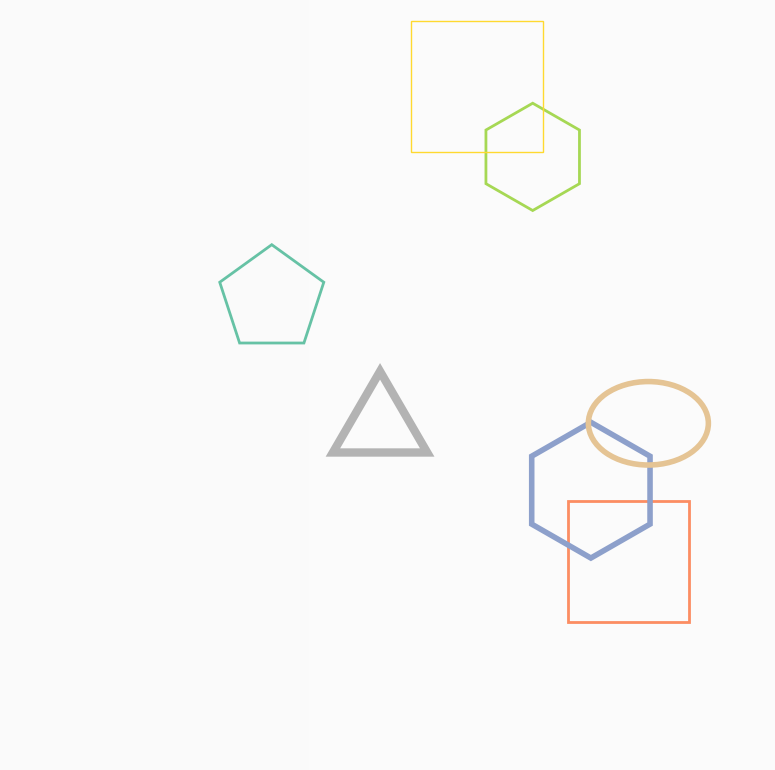[{"shape": "pentagon", "thickness": 1, "radius": 0.35, "center": [0.351, 0.612]}, {"shape": "square", "thickness": 1, "radius": 0.39, "center": [0.811, 0.27]}, {"shape": "hexagon", "thickness": 2, "radius": 0.44, "center": [0.762, 0.363]}, {"shape": "hexagon", "thickness": 1, "radius": 0.35, "center": [0.687, 0.796]}, {"shape": "square", "thickness": 0.5, "radius": 0.43, "center": [0.615, 0.888]}, {"shape": "oval", "thickness": 2, "radius": 0.39, "center": [0.837, 0.45]}, {"shape": "triangle", "thickness": 3, "radius": 0.35, "center": [0.49, 0.447]}]